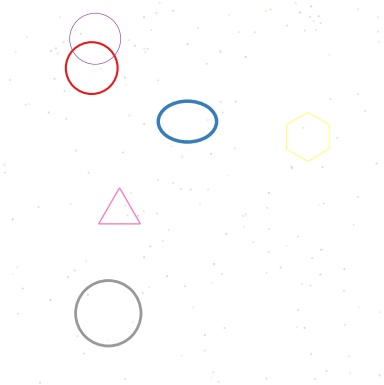[{"shape": "circle", "thickness": 1.5, "radius": 0.34, "center": [0.238, 0.823]}, {"shape": "oval", "thickness": 2.5, "radius": 0.38, "center": [0.487, 0.684]}, {"shape": "circle", "thickness": 0.5, "radius": 0.33, "center": [0.247, 0.899]}, {"shape": "hexagon", "thickness": 0.5, "radius": 0.32, "center": [0.8, 0.645]}, {"shape": "triangle", "thickness": 1, "radius": 0.31, "center": [0.31, 0.45]}, {"shape": "circle", "thickness": 2, "radius": 0.42, "center": [0.281, 0.186]}]